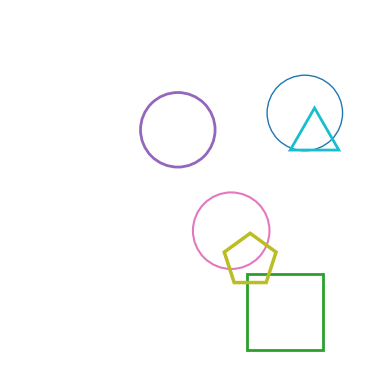[{"shape": "circle", "thickness": 1, "radius": 0.49, "center": [0.792, 0.707]}, {"shape": "square", "thickness": 2, "radius": 0.49, "center": [0.741, 0.189]}, {"shape": "circle", "thickness": 2, "radius": 0.48, "center": [0.462, 0.663]}, {"shape": "circle", "thickness": 1.5, "radius": 0.5, "center": [0.601, 0.401]}, {"shape": "pentagon", "thickness": 2.5, "radius": 0.35, "center": [0.65, 0.323]}, {"shape": "triangle", "thickness": 2, "radius": 0.36, "center": [0.817, 0.647]}]